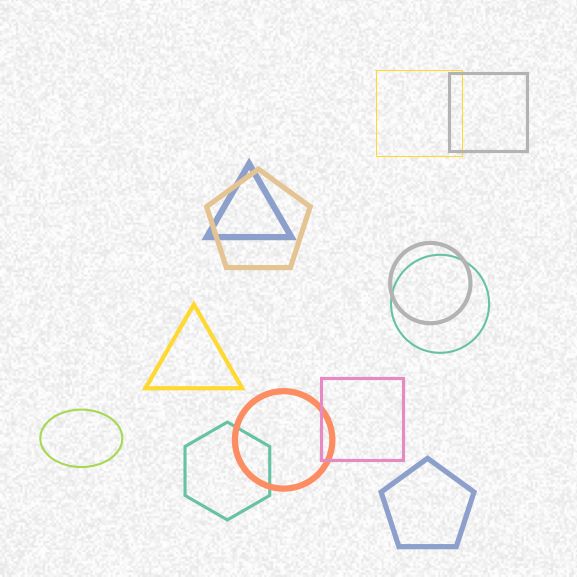[{"shape": "hexagon", "thickness": 1.5, "radius": 0.42, "center": [0.394, 0.184]}, {"shape": "circle", "thickness": 1, "radius": 0.42, "center": [0.762, 0.473]}, {"shape": "circle", "thickness": 3, "radius": 0.42, "center": [0.491, 0.237]}, {"shape": "triangle", "thickness": 3, "radius": 0.42, "center": [0.431, 0.631]}, {"shape": "pentagon", "thickness": 2.5, "radius": 0.42, "center": [0.74, 0.121]}, {"shape": "square", "thickness": 1.5, "radius": 0.35, "center": [0.626, 0.273]}, {"shape": "oval", "thickness": 1, "radius": 0.36, "center": [0.141, 0.24]}, {"shape": "triangle", "thickness": 2, "radius": 0.48, "center": [0.336, 0.375]}, {"shape": "square", "thickness": 0.5, "radius": 0.37, "center": [0.725, 0.803]}, {"shape": "pentagon", "thickness": 2.5, "radius": 0.47, "center": [0.447, 0.612]}, {"shape": "square", "thickness": 1.5, "radius": 0.34, "center": [0.845, 0.805]}, {"shape": "circle", "thickness": 2, "radius": 0.35, "center": [0.745, 0.509]}]